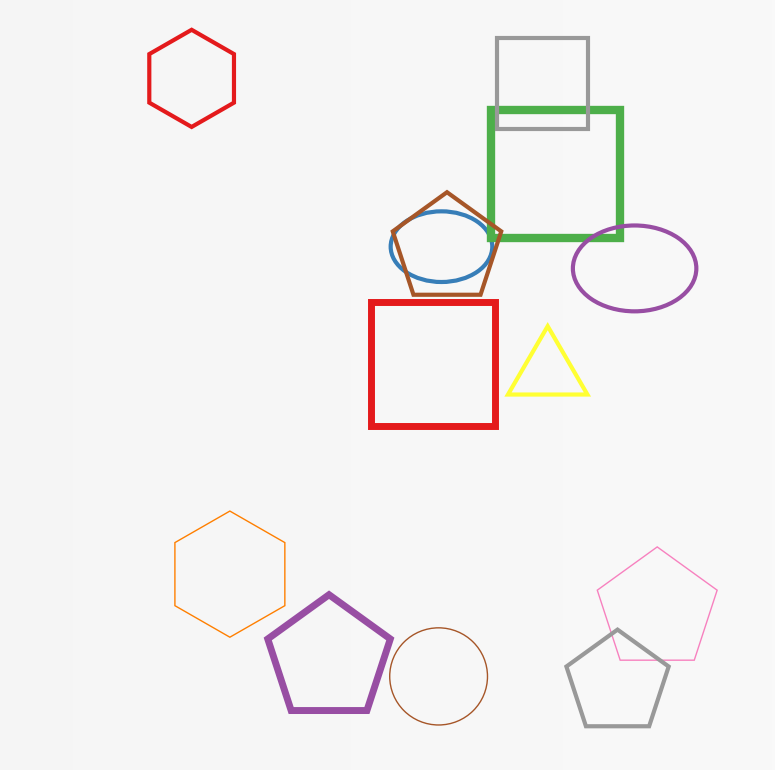[{"shape": "hexagon", "thickness": 1.5, "radius": 0.32, "center": [0.247, 0.898]}, {"shape": "square", "thickness": 2.5, "radius": 0.4, "center": [0.559, 0.527]}, {"shape": "oval", "thickness": 1.5, "radius": 0.33, "center": [0.57, 0.68]}, {"shape": "square", "thickness": 3, "radius": 0.42, "center": [0.717, 0.774]}, {"shape": "oval", "thickness": 1.5, "radius": 0.4, "center": [0.819, 0.651]}, {"shape": "pentagon", "thickness": 2.5, "radius": 0.42, "center": [0.425, 0.144]}, {"shape": "hexagon", "thickness": 0.5, "radius": 0.41, "center": [0.297, 0.254]}, {"shape": "triangle", "thickness": 1.5, "radius": 0.3, "center": [0.707, 0.517]}, {"shape": "circle", "thickness": 0.5, "radius": 0.32, "center": [0.566, 0.122]}, {"shape": "pentagon", "thickness": 1.5, "radius": 0.37, "center": [0.577, 0.677]}, {"shape": "pentagon", "thickness": 0.5, "radius": 0.41, "center": [0.848, 0.208]}, {"shape": "pentagon", "thickness": 1.5, "radius": 0.35, "center": [0.797, 0.113]}, {"shape": "square", "thickness": 1.5, "radius": 0.29, "center": [0.701, 0.892]}]